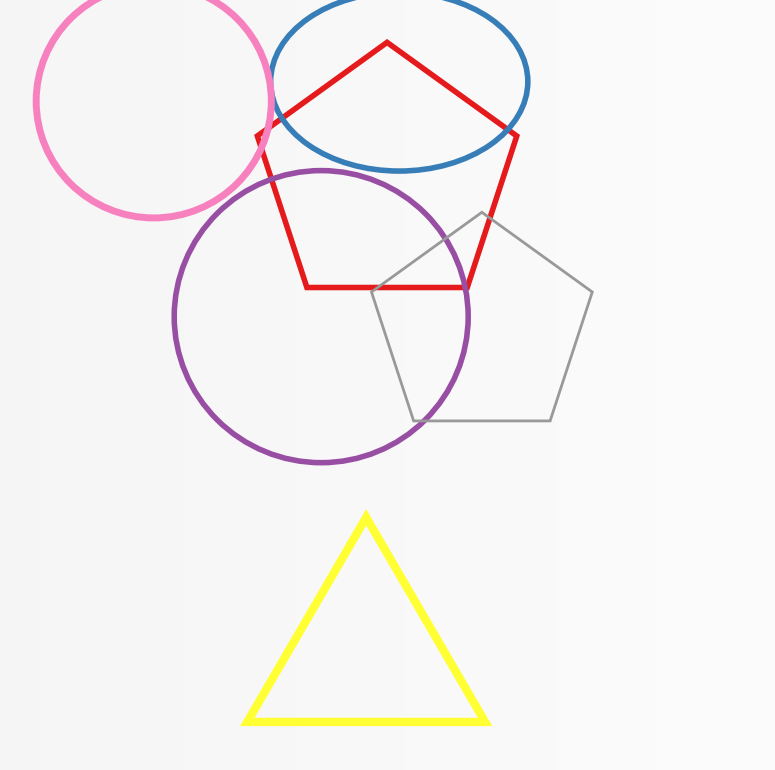[{"shape": "pentagon", "thickness": 2, "radius": 0.88, "center": [0.499, 0.769]}, {"shape": "oval", "thickness": 2, "radius": 0.83, "center": [0.515, 0.894]}, {"shape": "circle", "thickness": 2, "radius": 0.95, "center": [0.414, 0.589]}, {"shape": "triangle", "thickness": 3, "radius": 0.89, "center": [0.473, 0.151]}, {"shape": "circle", "thickness": 2.5, "radius": 0.76, "center": [0.198, 0.869]}, {"shape": "pentagon", "thickness": 1, "radius": 0.75, "center": [0.622, 0.575]}]